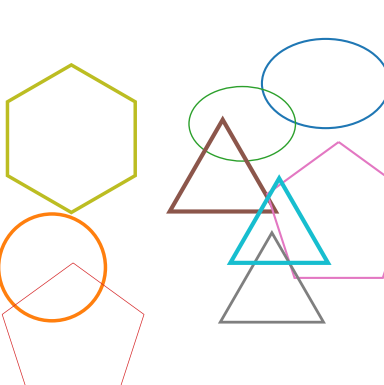[{"shape": "oval", "thickness": 1.5, "radius": 0.83, "center": [0.846, 0.783]}, {"shape": "circle", "thickness": 2.5, "radius": 0.69, "center": [0.135, 0.305]}, {"shape": "oval", "thickness": 1, "radius": 0.69, "center": [0.629, 0.678]}, {"shape": "pentagon", "thickness": 0.5, "radius": 0.97, "center": [0.19, 0.123]}, {"shape": "triangle", "thickness": 3, "radius": 0.79, "center": [0.578, 0.53]}, {"shape": "pentagon", "thickness": 1.5, "radius": 0.98, "center": [0.88, 0.436]}, {"shape": "triangle", "thickness": 2, "radius": 0.77, "center": [0.706, 0.241]}, {"shape": "hexagon", "thickness": 2.5, "radius": 0.96, "center": [0.185, 0.64]}, {"shape": "triangle", "thickness": 3, "radius": 0.73, "center": [0.725, 0.39]}]